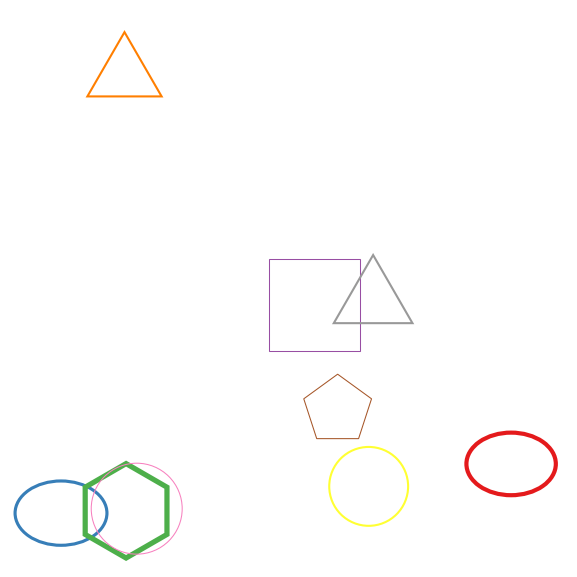[{"shape": "oval", "thickness": 2, "radius": 0.39, "center": [0.885, 0.196]}, {"shape": "oval", "thickness": 1.5, "radius": 0.4, "center": [0.106, 0.111]}, {"shape": "hexagon", "thickness": 2.5, "radius": 0.41, "center": [0.218, 0.115]}, {"shape": "square", "thickness": 0.5, "radius": 0.39, "center": [0.545, 0.471]}, {"shape": "triangle", "thickness": 1, "radius": 0.37, "center": [0.216, 0.869]}, {"shape": "circle", "thickness": 1, "radius": 0.34, "center": [0.638, 0.157]}, {"shape": "pentagon", "thickness": 0.5, "radius": 0.31, "center": [0.585, 0.289]}, {"shape": "circle", "thickness": 0.5, "radius": 0.39, "center": [0.237, 0.118]}, {"shape": "triangle", "thickness": 1, "radius": 0.39, "center": [0.646, 0.479]}]